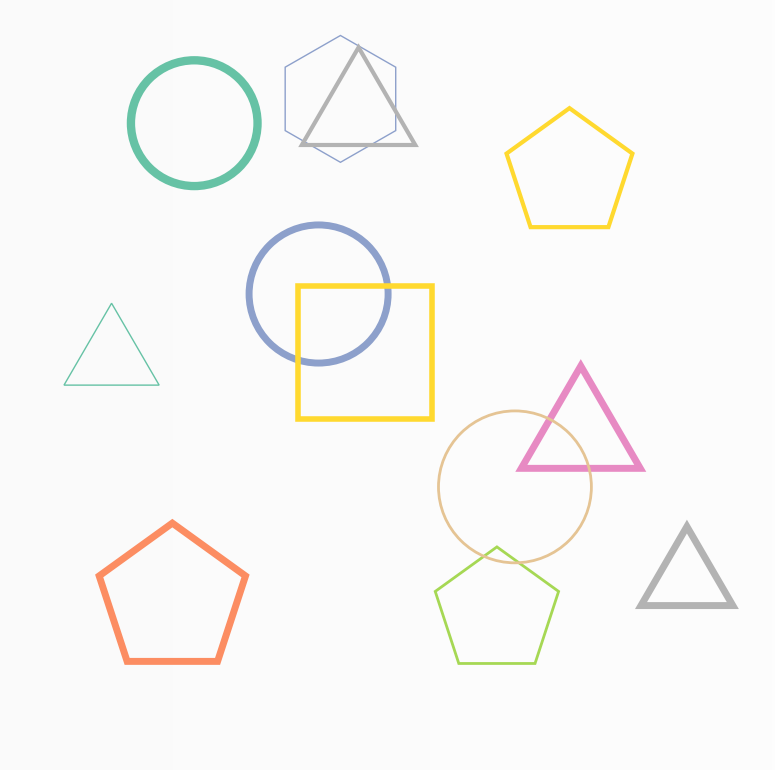[{"shape": "circle", "thickness": 3, "radius": 0.41, "center": [0.251, 0.84]}, {"shape": "triangle", "thickness": 0.5, "radius": 0.35, "center": [0.144, 0.535]}, {"shape": "pentagon", "thickness": 2.5, "radius": 0.5, "center": [0.222, 0.221]}, {"shape": "hexagon", "thickness": 0.5, "radius": 0.41, "center": [0.439, 0.872]}, {"shape": "circle", "thickness": 2.5, "radius": 0.45, "center": [0.411, 0.618]}, {"shape": "triangle", "thickness": 2.5, "radius": 0.44, "center": [0.749, 0.436]}, {"shape": "pentagon", "thickness": 1, "radius": 0.42, "center": [0.641, 0.206]}, {"shape": "pentagon", "thickness": 1.5, "radius": 0.43, "center": [0.735, 0.774]}, {"shape": "square", "thickness": 2, "radius": 0.43, "center": [0.471, 0.542]}, {"shape": "circle", "thickness": 1, "radius": 0.49, "center": [0.664, 0.368]}, {"shape": "triangle", "thickness": 2.5, "radius": 0.34, "center": [0.886, 0.248]}, {"shape": "triangle", "thickness": 1.5, "radius": 0.42, "center": [0.463, 0.854]}]